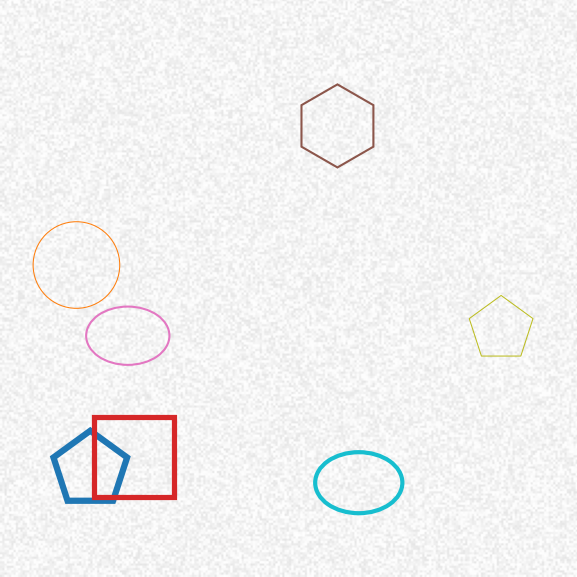[{"shape": "pentagon", "thickness": 3, "radius": 0.34, "center": [0.156, 0.186]}, {"shape": "circle", "thickness": 0.5, "radius": 0.37, "center": [0.132, 0.54]}, {"shape": "square", "thickness": 2.5, "radius": 0.34, "center": [0.232, 0.208]}, {"shape": "hexagon", "thickness": 1, "radius": 0.36, "center": [0.584, 0.781]}, {"shape": "oval", "thickness": 1, "radius": 0.36, "center": [0.221, 0.418]}, {"shape": "pentagon", "thickness": 0.5, "radius": 0.29, "center": [0.868, 0.43]}, {"shape": "oval", "thickness": 2, "radius": 0.38, "center": [0.621, 0.163]}]